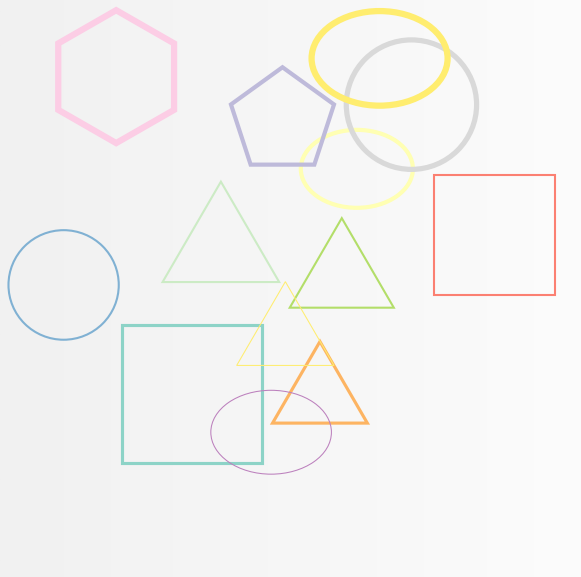[{"shape": "square", "thickness": 1.5, "radius": 0.6, "center": [0.33, 0.316]}, {"shape": "oval", "thickness": 2, "radius": 0.48, "center": [0.614, 0.707]}, {"shape": "pentagon", "thickness": 2, "radius": 0.47, "center": [0.486, 0.789]}, {"shape": "square", "thickness": 1, "radius": 0.52, "center": [0.851, 0.592]}, {"shape": "circle", "thickness": 1, "radius": 0.47, "center": [0.109, 0.506]}, {"shape": "triangle", "thickness": 1.5, "radius": 0.47, "center": [0.55, 0.314]}, {"shape": "triangle", "thickness": 1, "radius": 0.52, "center": [0.588, 0.518]}, {"shape": "hexagon", "thickness": 3, "radius": 0.58, "center": [0.2, 0.866]}, {"shape": "circle", "thickness": 2.5, "radius": 0.56, "center": [0.708, 0.818]}, {"shape": "oval", "thickness": 0.5, "radius": 0.52, "center": [0.466, 0.251]}, {"shape": "triangle", "thickness": 1, "radius": 0.58, "center": [0.38, 0.569]}, {"shape": "oval", "thickness": 3, "radius": 0.59, "center": [0.653, 0.898]}, {"shape": "triangle", "thickness": 0.5, "radius": 0.48, "center": [0.491, 0.415]}]